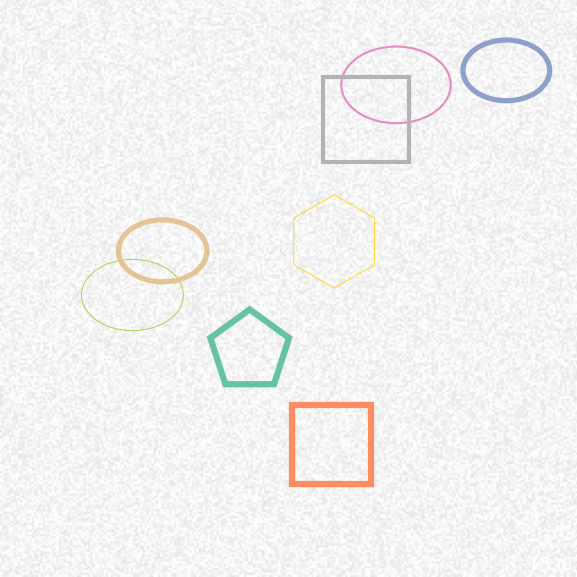[{"shape": "pentagon", "thickness": 3, "radius": 0.36, "center": [0.432, 0.392]}, {"shape": "square", "thickness": 3, "radius": 0.34, "center": [0.574, 0.23]}, {"shape": "oval", "thickness": 2.5, "radius": 0.38, "center": [0.877, 0.877]}, {"shape": "oval", "thickness": 1, "radius": 0.47, "center": [0.686, 0.852]}, {"shape": "oval", "thickness": 0.5, "radius": 0.44, "center": [0.229, 0.488]}, {"shape": "hexagon", "thickness": 0.5, "radius": 0.4, "center": [0.579, 0.581]}, {"shape": "oval", "thickness": 2.5, "radius": 0.38, "center": [0.282, 0.565]}, {"shape": "square", "thickness": 2, "radius": 0.37, "center": [0.634, 0.792]}]